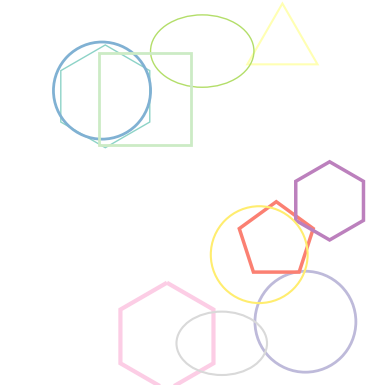[{"shape": "hexagon", "thickness": 1, "radius": 0.67, "center": [0.273, 0.75]}, {"shape": "triangle", "thickness": 1.5, "radius": 0.53, "center": [0.734, 0.886]}, {"shape": "circle", "thickness": 2, "radius": 0.66, "center": [0.793, 0.164]}, {"shape": "pentagon", "thickness": 2.5, "radius": 0.51, "center": [0.718, 0.375]}, {"shape": "circle", "thickness": 2, "radius": 0.63, "center": [0.265, 0.765]}, {"shape": "oval", "thickness": 1, "radius": 0.67, "center": [0.525, 0.867]}, {"shape": "hexagon", "thickness": 3, "radius": 0.7, "center": [0.434, 0.126]}, {"shape": "oval", "thickness": 1.5, "radius": 0.59, "center": [0.576, 0.108]}, {"shape": "hexagon", "thickness": 2.5, "radius": 0.51, "center": [0.856, 0.478]}, {"shape": "square", "thickness": 2, "radius": 0.6, "center": [0.377, 0.743]}, {"shape": "circle", "thickness": 1.5, "radius": 0.63, "center": [0.673, 0.339]}]